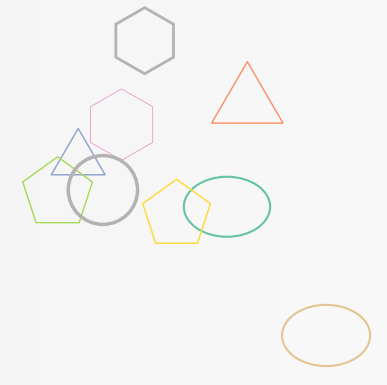[{"shape": "oval", "thickness": 1.5, "radius": 0.56, "center": [0.586, 0.463]}, {"shape": "triangle", "thickness": 1, "radius": 0.53, "center": [0.638, 0.733]}, {"shape": "triangle", "thickness": 1, "radius": 0.4, "center": [0.202, 0.586]}, {"shape": "hexagon", "thickness": 0.5, "radius": 0.46, "center": [0.314, 0.676]}, {"shape": "pentagon", "thickness": 1, "radius": 0.47, "center": [0.149, 0.498]}, {"shape": "pentagon", "thickness": 1, "radius": 0.46, "center": [0.456, 0.443]}, {"shape": "oval", "thickness": 1.5, "radius": 0.57, "center": [0.842, 0.129]}, {"shape": "circle", "thickness": 2.5, "radius": 0.45, "center": [0.266, 0.507]}, {"shape": "hexagon", "thickness": 2, "radius": 0.43, "center": [0.373, 0.894]}]